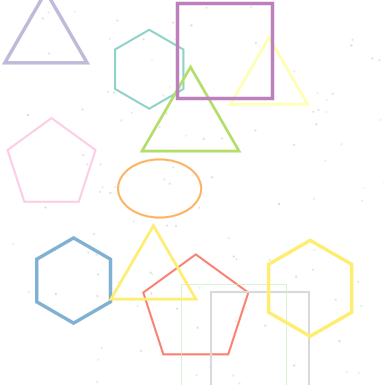[{"shape": "hexagon", "thickness": 1.5, "radius": 0.51, "center": [0.388, 0.82]}, {"shape": "triangle", "thickness": 2, "radius": 0.58, "center": [0.699, 0.787]}, {"shape": "triangle", "thickness": 2.5, "radius": 0.62, "center": [0.119, 0.899]}, {"shape": "pentagon", "thickness": 1.5, "radius": 0.72, "center": [0.509, 0.196]}, {"shape": "hexagon", "thickness": 2.5, "radius": 0.55, "center": [0.191, 0.271]}, {"shape": "oval", "thickness": 1.5, "radius": 0.54, "center": [0.415, 0.51]}, {"shape": "triangle", "thickness": 2, "radius": 0.73, "center": [0.495, 0.68]}, {"shape": "pentagon", "thickness": 1.5, "radius": 0.6, "center": [0.134, 0.573]}, {"shape": "square", "thickness": 1.5, "radius": 0.64, "center": [0.676, 0.114]}, {"shape": "square", "thickness": 2.5, "radius": 0.62, "center": [0.584, 0.87]}, {"shape": "square", "thickness": 0.5, "radius": 0.68, "center": [0.606, 0.127]}, {"shape": "triangle", "thickness": 2, "radius": 0.64, "center": [0.398, 0.287]}, {"shape": "hexagon", "thickness": 2.5, "radius": 0.62, "center": [0.806, 0.251]}]